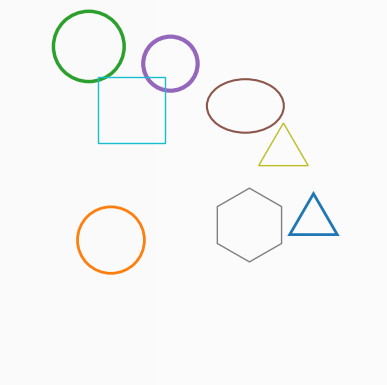[{"shape": "triangle", "thickness": 2, "radius": 0.35, "center": [0.809, 0.426]}, {"shape": "circle", "thickness": 2, "radius": 0.43, "center": [0.286, 0.376]}, {"shape": "circle", "thickness": 2.5, "radius": 0.46, "center": [0.229, 0.879]}, {"shape": "circle", "thickness": 3, "radius": 0.35, "center": [0.44, 0.835]}, {"shape": "oval", "thickness": 1.5, "radius": 0.5, "center": [0.633, 0.725]}, {"shape": "hexagon", "thickness": 1, "radius": 0.48, "center": [0.644, 0.415]}, {"shape": "triangle", "thickness": 1, "radius": 0.37, "center": [0.731, 0.607]}, {"shape": "square", "thickness": 1, "radius": 0.43, "center": [0.339, 0.715]}]